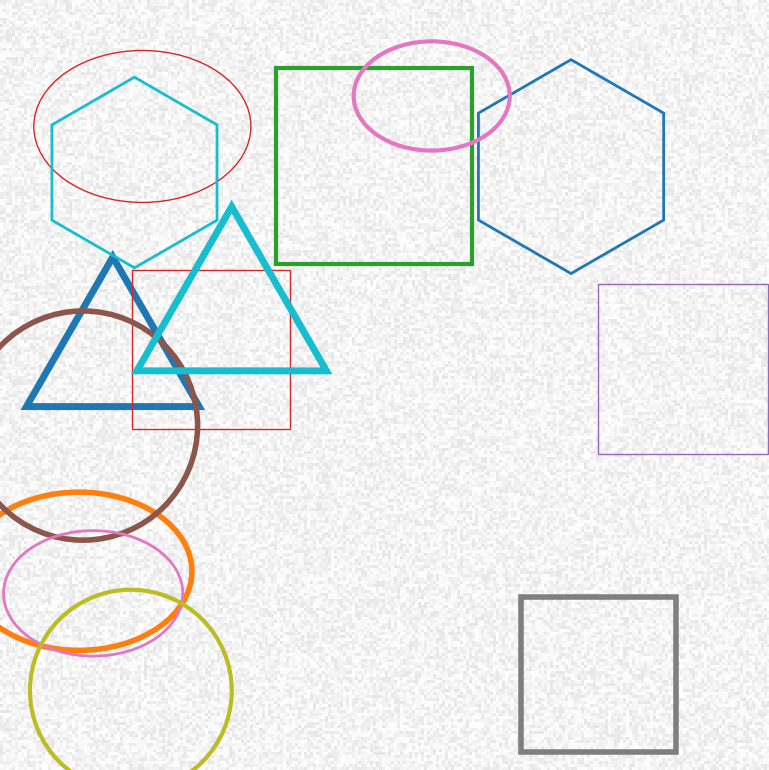[{"shape": "hexagon", "thickness": 1, "radius": 0.69, "center": [0.742, 0.784]}, {"shape": "triangle", "thickness": 2.5, "radius": 0.65, "center": [0.146, 0.537]}, {"shape": "oval", "thickness": 2, "radius": 0.73, "center": [0.102, 0.258]}, {"shape": "square", "thickness": 1.5, "radius": 0.64, "center": [0.486, 0.785]}, {"shape": "square", "thickness": 0.5, "radius": 0.52, "center": [0.274, 0.546]}, {"shape": "oval", "thickness": 0.5, "radius": 0.7, "center": [0.185, 0.836]}, {"shape": "square", "thickness": 0.5, "radius": 0.55, "center": [0.887, 0.521]}, {"shape": "circle", "thickness": 2, "radius": 0.74, "center": [0.108, 0.447]}, {"shape": "oval", "thickness": 1, "radius": 0.58, "center": [0.121, 0.229]}, {"shape": "oval", "thickness": 1.5, "radius": 0.51, "center": [0.561, 0.875]}, {"shape": "square", "thickness": 2, "radius": 0.5, "center": [0.777, 0.124]}, {"shape": "circle", "thickness": 1.5, "radius": 0.66, "center": [0.17, 0.103]}, {"shape": "hexagon", "thickness": 1, "radius": 0.62, "center": [0.175, 0.776]}, {"shape": "triangle", "thickness": 2.5, "radius": 0.71, "center": [0.301, 0.589]}]